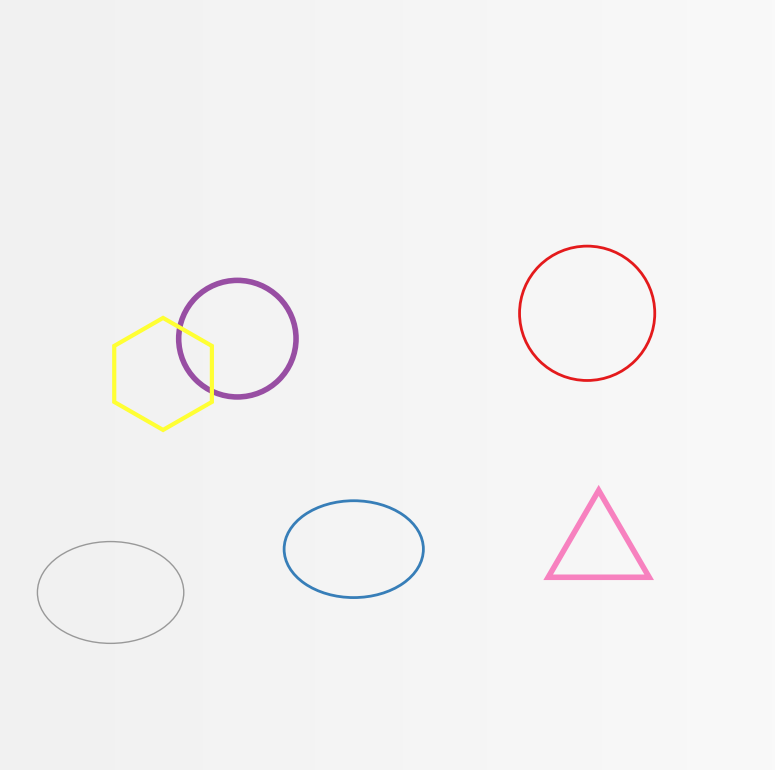[{"shape": "circle", "thickness": 1, "radius": 0.44, "center": [0.758, 0.593]}, {"shape": "oval", "thickness": 1, "radius": 0.45, "center": [0.456, 0.287]}, {"shape": "circle", "thickness": 2, "radius": 0.38, "center": [0.306, 0.56]}, {"shape": "hexagon", "thickness": 1.5, "radius": 0.36, "center": [0.21, 0.514]}, {"shape": "triangle", "thickness": 2, "radius": 0.38, "center": [0.772, 0.288]}, {"shape": "oval", "thickness": 0.5, "radius": 0.47, "center": [0.143, 0.231]}]